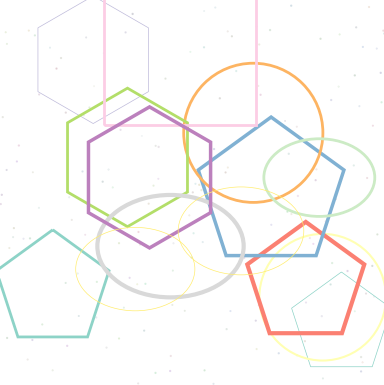[{"shape": "pentagon", "thickness": 0.5, "radius": 0.68, "center": [0.887, 0.157]}, {"shape": "pentagon", "thickness": 2, "radius": 0.77, "center": [0.137, 0.249]}, {"shape": "circle", "thickness": 1.5, "radius": 0.82, "center": [0.838, 0.228]}, {"shape": "hexagon", "thickness": 0.5, "radius": 0.83, "center": [0.242, 0.845]}, {"shape": "pentagon", "thickness": 3, "radius": 0.8, "center": [0.794, 0.264]}, {"shape": "pentagon", "thickness": 2.5, "radius": 0.99, "center": [0.704, 0.497]}, {"shape": "circle", "thickness": 2, "radius": 0.9, "center": [0.658, 0.655]}, {"shape": "hexagon", "thickness": 2, "radius": 0.9, "center": [0.331, 0.591]}, {"shape": "square", "thickness": 2, "radius": 0.99, "center": [0.467, 0.873]}, {"shape": "oval", "thickness": 3, "radius": 0.95, "center": [0.443, 0.361]}, {"shape": "hexagon", "thickness": 2.5, "radius": 0.92, "center": [0.388, 0.539]}, {"shape": "oval", "thickness": 2, "radius": 0.72, "center": [0.829, 0.539]}, {"shape": "oval", "thickness": 0.5, "radius": 0.82, "center": [0.626, 0.4]}, {"shape": "oval", "thickness": 0.5, "radius": 0.77, "center": [0.351, 0.301]}]